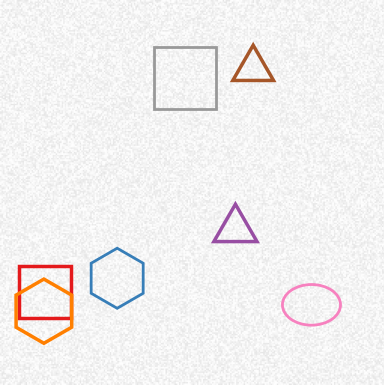[{"shape": "square", "thickness": 2.5, "radius": 0.34, "center": [0.116, 0.241]}, {"shape": "hexagon", "thickness": 2, "radius": 0.39, "center": [0.304, 0.277]}, {"shape": "triangle", "thickness": 2.5, "radius": 0.32, "center": [0.612, 0.405]}, {"shape": "hexagon", "thickness": 2.5, "radius": 0.42, "center": [0.114, 0.192]}, {"shape": "triangle", "thickness": 2.5, "radius": 0.31, "center": [0.658, 0.822]}, {"shape": "oval", "thickness": 2, "radius": 0.38, "center": [0.809, 0.208]}, {"shape": "square", "thickness": 2, "radius": 0.4, "center": [0.48, 0.798]}]